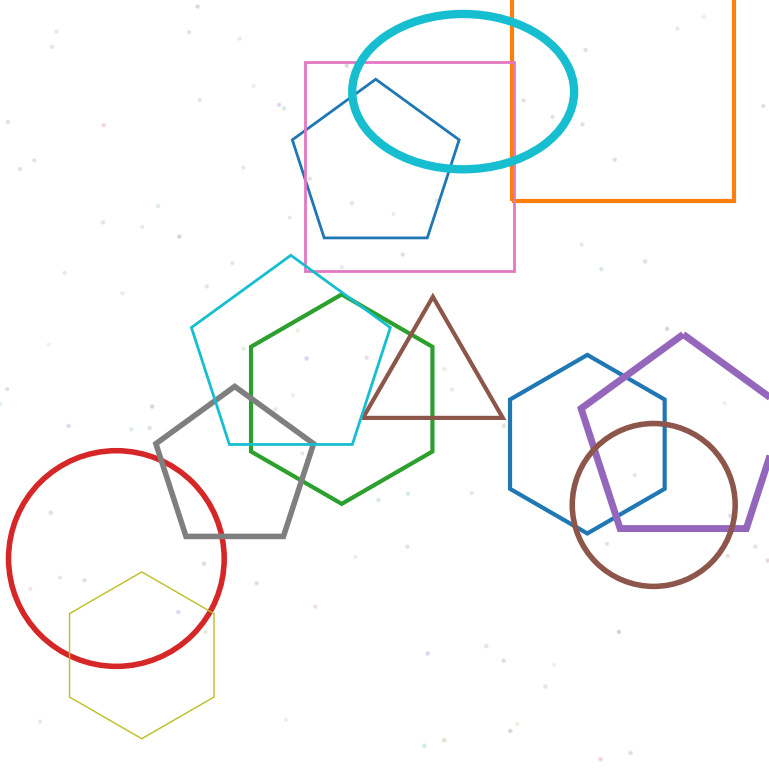[{"shape": "pentagon", "thickness": 1, "radius": 0.57, "center": [0.488, 0.783]}, {"shape": "hexagon", "thickness": 1.5, "radius": 0.58, "center": [0.763, 0.423]}, {"shape": "square", "thickness": 1.5, "radius": 0.72, "center": [0.809, 0.883]}, {"shape": "hexagon", "thickness": 1.5, "radius": 0.68, "center": [0.444, 0.482]}, {"shape": "circle", "thickness": 2, "radius": 0.7, "center": [0.151, 0.275]}, {"shape": "pentagon", "thickness": 2.5, "radius": 0.7, "center": [0.887, 0.426]}, {"shape": "circle", "thickness": 2, "radius": 0.53, "center": [0.849, 0.344]}, {"shape": "triangle", "thickness": 1.5, "radius": 0.52, "center": [0.562, 0.51]}, {"shape": "square", "thickness": 1, "radius": 0.68, "center": [0.532, 0.783]}, {"shape": "pentagon", "thickness": 2, "radius": 0.54, "center": [0.305, 0.39]}, {"shape": "hexagon", "thickness": 0.5, "radius": 0.54, "center": [0.184, 0.149]}, {"shape": "pentagon", "thickness": 1, "radius": 0.68, "center": [0.378, 0.533]}, {"shape": "oval", "thickness": 3, "radius": 0.72, "center": [0.602, 0.881]}]